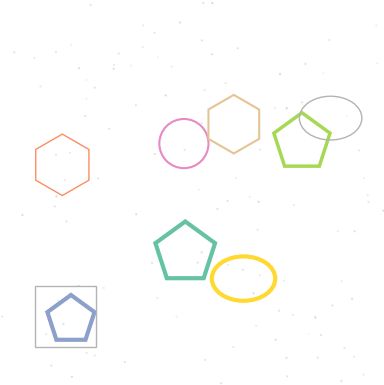[{"shape": "pentagon", "thickness": 3, "radius": 0.41, "center": [0.481, 0.343]}, {"shape": "hexagon", "thickness": 1, "radius": 0.4, "center": [0.162, 0.572]}, {"shape": "pentagon", "thickness": 3, "radius": 0.32, "center": [0.184, 0.169]}, {"shape": "circle", "thickness": 1.5, "radius": 0.32, "center": [0.478, 0.627]}, {"shape": "pentagon", "thickness": 2.5, "radius": 0.38, "center": [0.784, 0.63]}, {"shape": "oval", "thickness": 3, "radius": 0.41, "center": [0.633, 0.276]}, {"shape": "hexagon", "thickness": 1.5, "radius": 0.38, "center": [0.607, 0.677]}, {"shape": "oval", "thickness": 1, "radius": 0.41, "center": [0.859, 0.693]}, {"shape": "square", "thickness": 1, "radius": 0.4, "center": [0.17, 0.178]}]